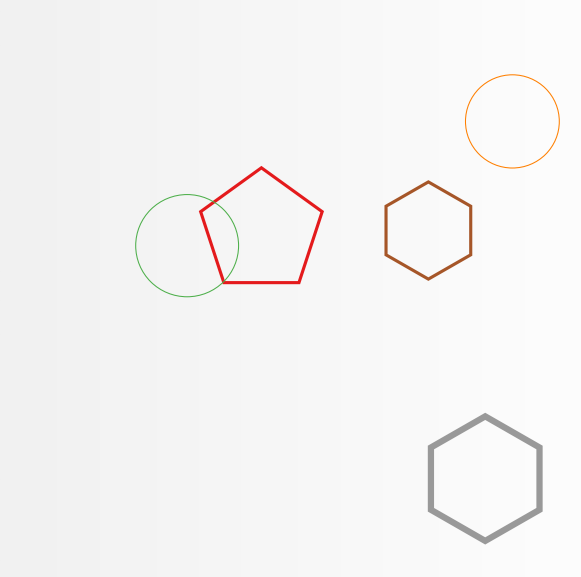[{"shape": "pentagon", "thickness": 1.5, "radius": 0.55, "center": [0.45, 0.599]}, {"shape": "circle", "thickness": 0.5, "radius": 0.44, "center": [0.322, 0.574]}, {"shape": "circle", "thickness": 0.5, "radius": 0.4, "center": [0.882, 0.789]}, {"shape": "hexagon", "thickness": 1.5, "radius": 0.42, "center": [0.737, 0.6]}, {"shape": "hexagon", "thickness": 3, "radius": 0.54, "center": [0.835, 0.17]}]